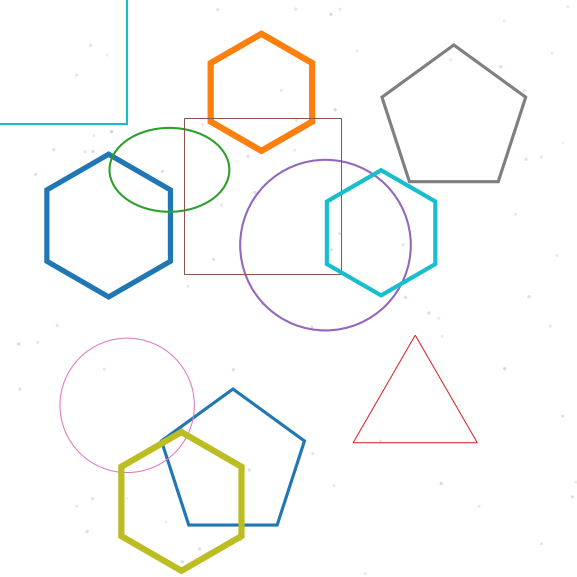[{"shape": "hexagon", "thickness": 2.5, "radius": 0.62, "center": [0.188, 0.609]}, {"shape": "pentagon", "thickness": 1.5, "radius": 0.65, "center": [0.403, 0.195]}, {"shape": "hexagon", "thickness": 3, "radius": 0.51, "center": [0.453, 0.839]}, {"shape": "oval", "thickness": 1, "radius": 0.52, "center": [0.293, 0.705]}, {"shape": "triangle", "thickness": 0.5, "radius": 0.62, "center": [0.719, 0.295]}, {"shape": "circle", "thickness": 1, "radius": 0.74, "center": [0.564, 0.575]}, {"shape": "square", "thickness": 0.5, "radius": 0.68, "center": [0.455, 0.66]}, {"shape": "circle", "thickness": 0.5, "radius": 0.58, "center": [0.22, 0.297]}, {"shape": "pentagon", "thickness": 1.5, "radius": 0.65, "center": [0.786, 0.79]}, {"shape": "hexagon", "thickness": 3, "radius": 0.6, "center": [0.314, 0.131]}, {"shape": "square", "thickness": 1, "radius": 0.57, "center": [0.106, 0.898]}, {"shape": "hexagon", "thickness": 2, "radius": 0.54, "center": [0.66, 0.596]}]